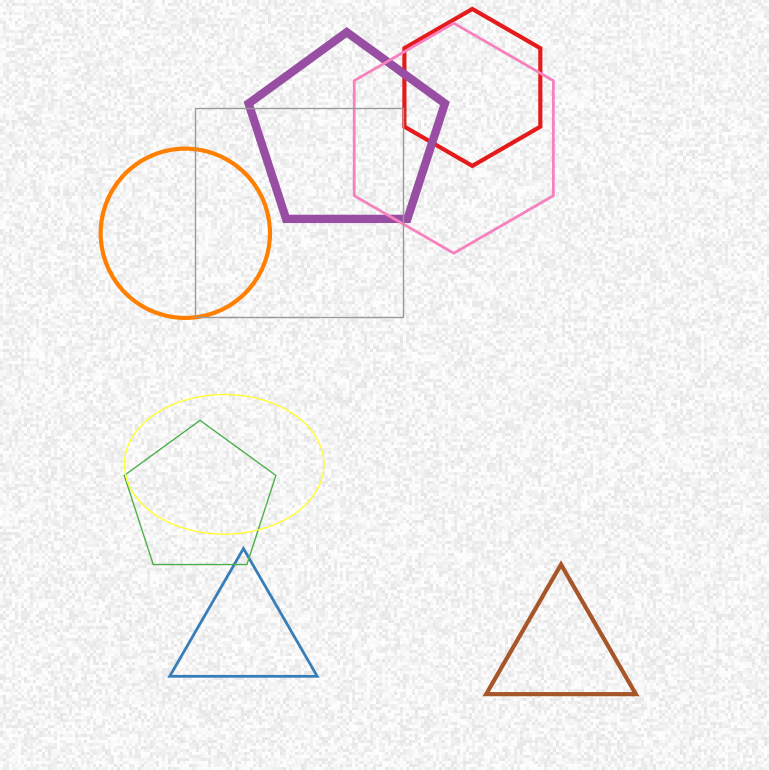[{"shape": "hexagon", "thickness": 1.5, "radius": 0.51, "center": [0.613, 0.886]}, {"shape": "triangle", "thickness": 1, "radius": 0.55, "center": [0.316, 0.177]}, {"shape": "pentagon", "thickness": 0.5, "radius": 0.52, "center": [0.26, 0.351]}, {"shape": "pentagon", "thickness": 3, "radius": 0.67, "center": [0.45, 0.824]}, {"shape": "circle", "thickness": 1.5, "radius": 0.55, "center": [0.241, 0.697]}, {"shape": "oval", "thickness": 0.5, "radius": 0.65, "center": [0.291, 0.397]}, {"shape": "triangle", "thickness": 1.5, "radius": 0.56, "center": [0.729, 0.155]}, {"shape": "hexagon", "thickness": 1, "radius": 0.75, "center": [0.589, 0.821]}, {"shape": "square", "thickness": 0.5, "radius": 0.68, "center": [0.388, 0.724]}]